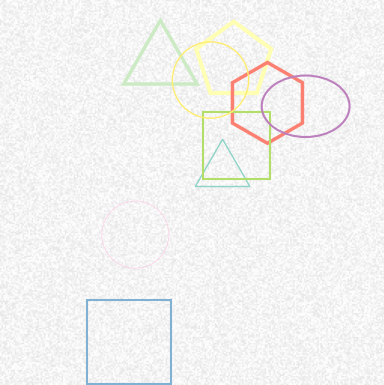[{"shape": "triangle", "thickness": 1, "radius": 0.41, "center": [0.578, 0.556]}, {"shape": "pentagon", "thickness": 3, "radius": 0.51, "center": [0.607, 0.841]}, {"shape": "hexagon", "thickness": 2.5, "radius": 0.52, "center": [0.695, 0.733]}, {"shape": "square", "thickness": 1.5, "radius": 0.54, "center": [0.335, 0.111]}, {"shape": "square", "thickness": 1.5, "radius": 0.43, "center": [0.613, 0.623]}, {"shape": "circle", "thickness": 0.5, "radius": 0.44, "center": [0.351, 0.391]}, {"shape": "oval", "thickness": 1.5, "radius": 0.57, "center": [0.794, 0.724]}, {"shape": "triangle", "thickness": 2.5, "radius": 0.55, "center": [0.417, 0.837]}, {"shape": "circle", "thickness": 1, "radius": 0.5, "center": [0.547, 0.792]}]